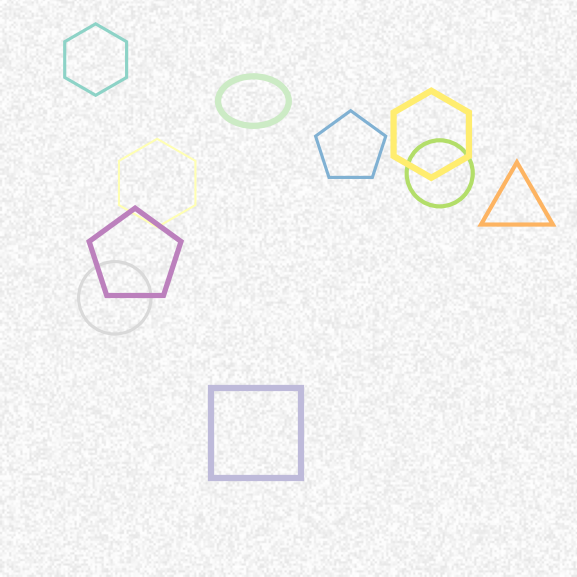[{"shape": "hexagon", "thickness": 1.5, "radius": 0.31, "center": [0.166, 0.896]}, {"shape": "hexagon", "thickness": 1, "radius": 0.38, "center": [0.272, 0.682]}, {"shape": "square", "thickness": 3, "radius": 0.39, "center": [0.443, 0.249]}, {"shape": "pentagon", "thickness": 1.5, "radius": 0.32, "center": [0.607, 0.744]}, {"shape": "triangle", "thickness": 2, "radius": 0.36, "center": [0.895, 0.646]}, {"shape": "circle", "thickness": 2, "radius": 0.29, "center": [0.761, 0.699]}, {"shape": "circle", "thickness": 1.5, "radius": 0.31, "center": [0.199, 0.483]}, {"shape": "pentagon", "thickness": 2.5, "radius": 0.42, "center": [0.234, 0.555]}, {"shape": "oval", "thickness": 3, "radius": 0.31, "center": [0.439, 0.824]}, {"shape": "hexagon", "thickness": 3, "radius": 0.38, "center": [0.747, 0.767]}]